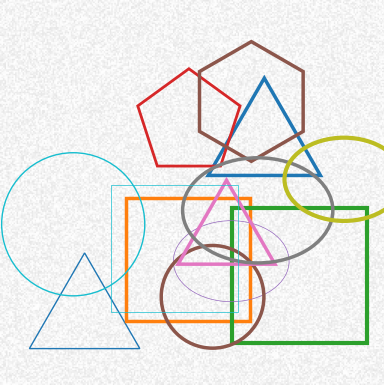[{"shape": "triangle", "thickness": 1, "radius": 0.83, "center": [0.22, 0.177]}, {"shape": "triangle", "thickness": 2.5, "radius": 0.84, "center": [0.686, 0.629]}, {"shape": "square", "thickness": 2.5, "radius": 0.8, "center": [0.489, 0.326]}, {"shape": "square", "thickness": 3, "radius": 0.88, "center": [0.778, 0.285]}, {"shape": "pentagon", "thickness": 2, "radius": 0.7, "center": [0.491, 0.682]}, {"shape": "oval", "thickness": 0.5, "radius": 0.75, "center": [0.601, 0.322]}, {"shape": "hexagon", "thickness": 2.5, "radius": 0.78, "center": [0.653, 0.736]}, {"shape": "circle", "thickness": 2.5, "radius": 0.67, "center": [0.552, 0.229]}, {"shape": "triangle", "thickness": 2.5, "radius": 0.73, "center": [0.588, 0.386]}, {"shape": "oval", "thickness": 2.5, "radius": 0.98, "center": [0.669, 0.454]}, {"shape": "oval", "thickness": 3, "radius": 0.77, "center": [0.893, 0.534]}, {"shape": "square", "thickness": 0.5, "radius": 0.82, "center": [0.453, 0.356]}, {"shape": "circle", "thickness": 1, "radius": 0.93, "center": [0.19, 0.417]}]